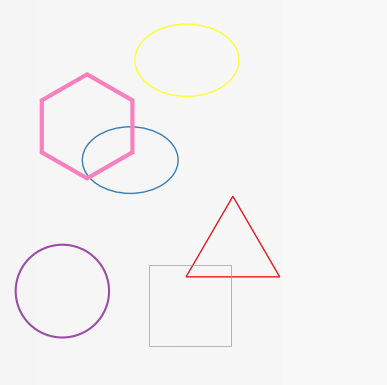[{"shape": "triangle", "thickness": 1, "radius": 0.7, "center": [0.601, 0.351]}, {"shape": "oval", "thickness": 1, "radius": 0.62, "center": [0.336, 0.584]}, {"shape": "circle", "thickness": 1.5, "radius": 0.6, "center": [0.161, 0.244]}, {"shape": "oval", "thickness": 1, "radius": 0.67, "center": [0.482, 0.844]}, {"shape": "hexagon", "thickness": 3, "radius": 0.68, "center": [0.225, 0.672]}, {"shape": "square", "thickness": 0.5, "radius": 0.53, "center": [0.49, 0.206]}]